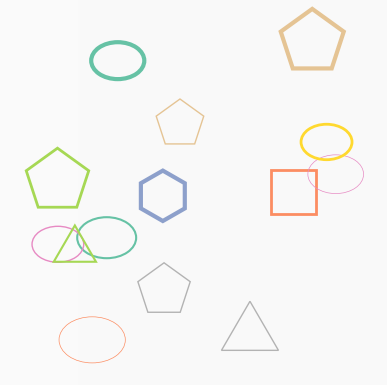[{"shape": "oval", "thickness": 1.5, "radius": 0.38, "center": [0.275, 0.383]}, {"shape": "oval", "thickness": 3, "radius": 0.34, "center": [0.304, 0.842]}, {"shape": "square", "thickness": 2, "radius": 0.29, "center": [0.757, 0.5]}, {"shape": "oval", "thickness": 0.5, "radius": 0.43, "center": [0.238, 0.117]}, {"shape": "hexagon", "thickness": 3, "radius": 0.33, "center": [0.42, 0.491]}, {"shape": "oval", "thickness": 0.5, "radius": 0.36, "center": [0.866, 0.548]}, {"shape": "oval", "thickness": 1, "radius": 0.33, "center": [0.149, 0.366]}, {"shape": "triangle", "thickness": 1.5, "radius": 0.31, "center": [0.193, 0.352]}, {"shape": "pentagon", "thickness": 2, "radius": 0.42, "center": [0.148, 0.53]}, {"shape": "oval", "thickness": 2, "radius": 0.33, "center": [0.843, 0.631]}, {"shape": "pentagon", "thickness": 1, "radius": 0.32, "center": [0.464, 0.678]}, {"shape": "pentagon", "thickness": 3, "radius": 0.43, "center": [0.806, 0.891]}, {"shape": "triangle", "thickness": 1, "radius": 0.42, "center": [0.645, 0.132]}, {"shape": "pentagon", "thickness": 1, "radius": 0.36, "center": [0.423, 0.246]}]